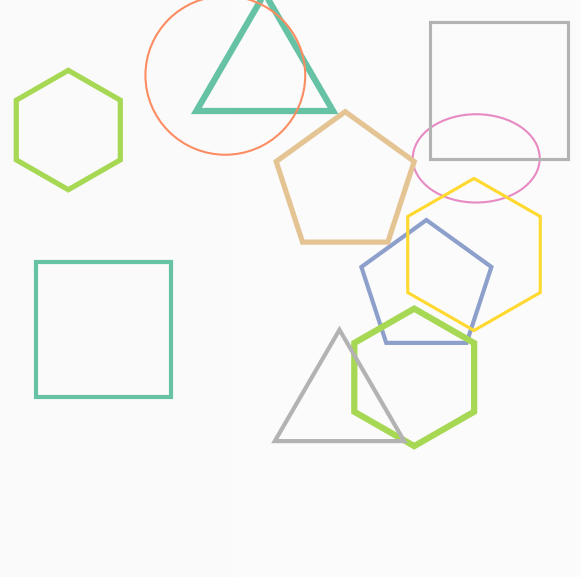[{"shape": "triangle", "thickness": 3, "radius": 0.68, "center": [0.455, 0.875]}, {"shape": "square", "thickness": 2, "radius": 0.58, "center": [0.178, 0.429]}, {"shape": "circle", "thickness": 1, "radius": 0.69, "center": [0.388, 0.869]}, {"shape": "pentagon", "thickness": 2, "radius": 0.59, "center": [0.734, 0.501]}, {"shape": "oval", "thickness": 1, "radius": 0.55, "center": [0.819, 0.725]}, {"shape": "hexagon", "thickness": 2.5, "radius": 0.52, "center": [0.117, 0.774]}, {"shape": "hexagon", "thickness": 3, "radius": 0.6, "center": [0.713, 0.346]}, {"shape": "hexagon", "thickness": 1.5, "radius": 0.66, "center": [0.815, 0.558]}, {"shape": "pentagon", "thickness": 2.5, "radius": 0.62, "center": [0.594, 0.681]}, {"shape": "square", "thickness": 1.5, "radius": 0.59, "center": [0.858, 0.842]}, {"shape": "triangle", "thickness": 2, "radius": 0.64, "center": [0.584, 0.3]}]